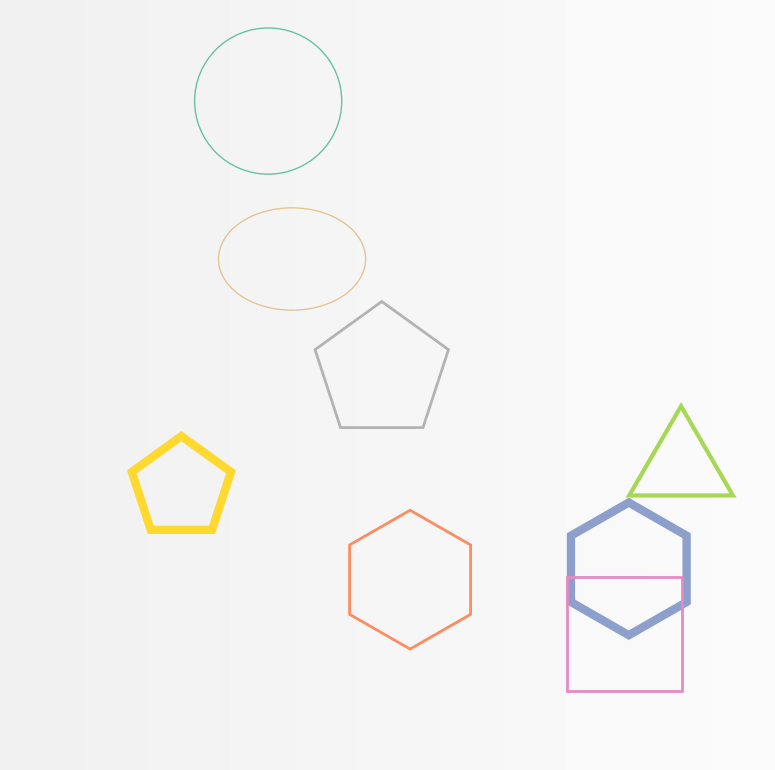[{"shape": "circle", "thickness": 0.5, "radius": 0.47, "center": [0.346, 0.869]}, {"shape": "hexagon", "thickness": 1, "radius": 0.45, "center": [0.529, 0.247]}, {"shape": "hexagon", "thickness": 3, "radius": 0.43, "center": [0.811, 0.261]}, {"shape": "square", "thickness": 1, "radius": 0.37, "center": [0.806, 0.177]}, {"shape": "triangle", "thickness": 1.5, "radius": 0.39, "center": [0.879, 0.395]}, {"shape": "pentagon", "thickness": 3, "radius": 0.34, "center": [0.234, 0.366]}, {"shape": "oval", "thickness": 0.5, "radius": 0.47, "center": [0.377, 0.664]}, {"shape": "pentagon", "thickness": 1, "radius": 0.45, "center": [0.493, 0.518]}]